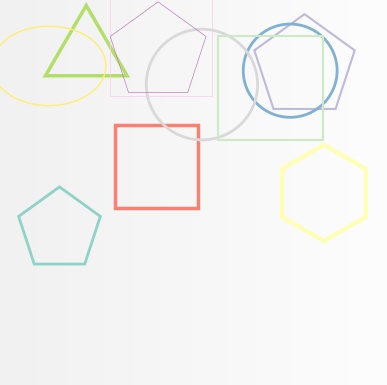[{"shape": "pentagon", "thickness": 2, "radius": 0.55, "center": [0.154, 0.404]}, {"shape": "hexagon", "thickness": 3, "radius": 0.62, "center": [0.836, 0.499]}, {"shape": "pentagon", "thickness": 1.5, "radius": 0.68, "center": [0.786, 0.827]}, {"shape": "square", "thickness": 2.5, "radius": 0.54, "center": [0.403, 0.568]}, {"shape": "circle", "thickness": 2, "radius": 0.61, "center": [0.749, 0.816]}, {"shape": "triangle", "thickness": 2.5, "radius": 0.61, "center": [0.223, 0.864]}, {"shape": "square", "thickness": 0.5, "radius": 0.66, "center": [0.415, 0.882]}, {"shape": "circle", "thickness": 2, "radius": 0.72, "center": [0.521, 0.78]}, {"shape": "pentagon", "thickness": 0.5, "radius": 0.65, "center": [0.408, 0.865]}, {"shape": "square", "thickness": 1.5, "radius": 0.67, "center": [0.697, 0.772]}, {"shape": "oval", "thickness": 1, "radius": 0.74, "center": [0.126, 0.829]}]